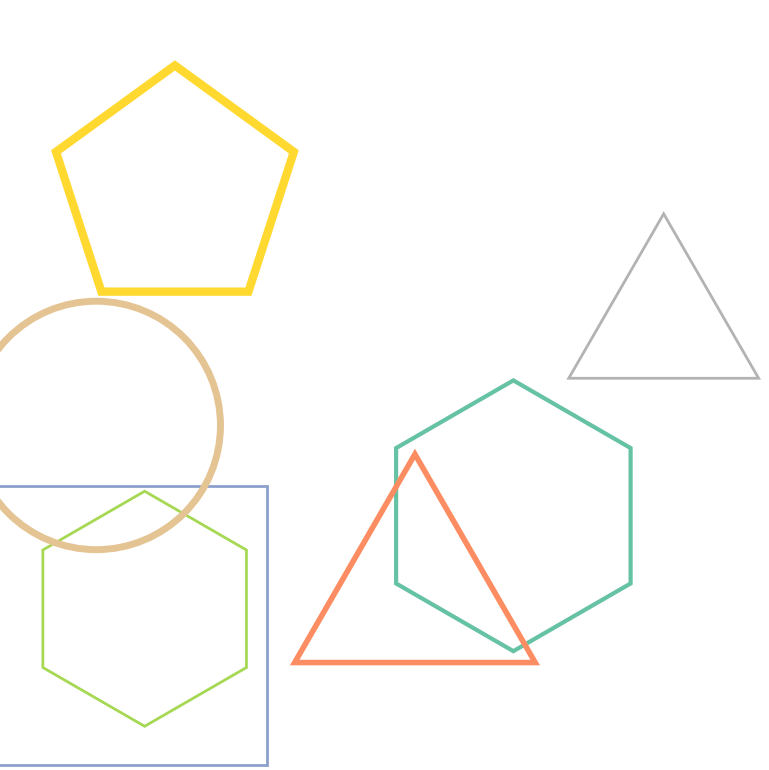[{"shape": "hexagon", "thickness": 1.5, "radius": 0.88, "center": [0.667, 0.33]}, {"shape": "triangle", "thickness": 2, "radius": 0.9, "center": [0.539, 0.23]}, {"shape": "square", "thickness": 1, "radius": 0.91, "center": [0.165, 0.188]}, {"shape": "hexagon", "thickness": 1, "radius": 0.76, "center": [0.188, 0.209]}, {"shape": "pentagon", "thickness": 3, "radius": 0.81, "center": [0.227, 0.753]}, {"shape": "circle", "thickness": 2.5, "radius": 0.81, "center": [0.125, 0.447]}, {"shape": "triangle", "thickness": 1, "radius": 0.71, "center": [0.862, 0.58]}]